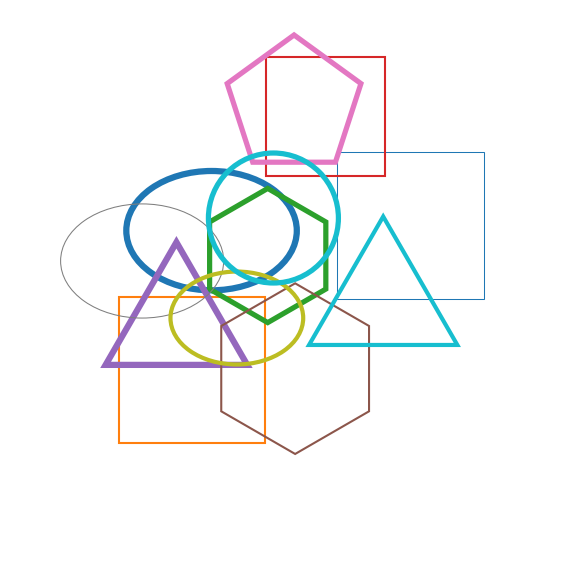[{"shape": "oval", "thickness": 3, "radius": 0.74, "center": [0.366, 0.6]}, {"shape": "square", "thickness": 0.5, "radius": 0.64, "center": [0.711, 0.609]}, {"shape": "square", "thickness": 1, "radius": 0.63, "center": [0.332, 0.358]}, {"shape": "hexagon", "thickness": 2.5, "radius": 0.58, "center": [0.464, 0.557]}, {"shape": "square", "thickness": 1, "radius": 0.51, "center": [0.564, 0.797]}, {"shape": "triangle", "thickness": 3, "radius": 0.71, "center": [0.305, 0.438]}, {"shape": "hexagon", "thickness": 1, "radius": 0.74, "center": [0.511, 0.361]}, {"shape": "pentagon", "thickness": 2.5, "radius": 0.61, "center": [0.509, 0.817]}, {"shape": "oval", "thickness": 0.5, "radius": 0.71, "center": [0.246, 0.547]}, {"shape": "oval", "thickness": 2, "radius": 0.57, "center": [0.41, 0.448]}, {"shape": "triangle", "thickness": 2, "radius": 0.74, "center": [0.664, 0.476]}, {"shape": "circle", "thickness": 2.5, "radius": 0.56, "center": [0.473, 0.622]}]